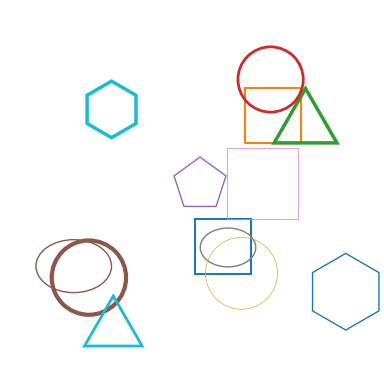[{"shape": "hexagon", "thickness": 1, "radius": 0.5, "center": [0.898, 0.242]}, {"shape": "square", "thickness": 1.5, "radius": 0.36, "center": [0.579, 0.359]}, {"shape": "square", "thickness": 1.5, "radius": 0.36, "center": [0.709, 0.7]}, {"shape": "triangle", "thickness": 2.5, "radius": 0.47, "center": [0.794, 0.676]}, {"shape": "circle", "thickness": 2, "radius": 0.42, "center": [0.703, 0.794]}, {"shape": "pentagon", "thickness": 1, "radius": 0.35, "center": [0.52, 0.521]}, {"shape": "oval", "thickness": 1, "radius": 0.49, "center": [0.192, 0.309]}, {"shape": "circle", "thickness": 3, "radius": 0.48, "center": [0.231, 0.279]}, {"shape": "square", "thickness": 0.5, "radius": 0.46, "center": [0.681, 0.523]}, {"shape": "oval", "thickness": 1, "radius": 0.36, "center": [0.592, 0.357]}, {"shape": "circle", "thickness": 0.5, "radius": 0.47, "center": [0.627, 0.29]}, {"shape": "triangle", "thickness": 2, "radius": 0.43, "center": [0.294, 0.145]}, {"shape": "hexagon", "thickness": 2.5, "radius": 0.37, "center": [0.29, 0.716]}]